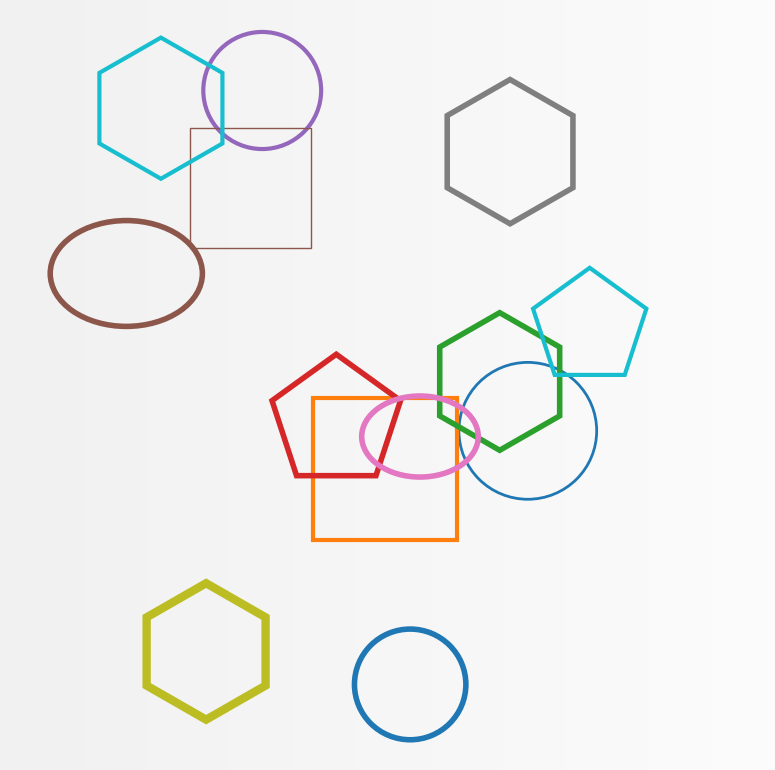[{"shape": "circle", "thickness": 2, "radius": 0.36, "center": [0.529, 0.111]}, {"shape": "circle", "thickness": 1, "radius": 0.44, "center": [0.681, 0.44]}, {"shape": "square", "thickness": 1.5, "radius": 0.46, "center": [0.497, 0.391]}, {"shape": "hexagon", "thickness": 2, "radius": 0.45, "center": [0.645, 0.505]}, {"shape": "pentagon", "thickness": 2, "radius": 0.44, "center": [0.434, 0.453]}, {"shape": "circle", "thickness": 1.5, "radius": 0.38, "center": [0.338, 0.882]}, {"shape": "oval", "thickness": 2, "radius": 0.49, "center": [0.163, 0.645]}, {"shape": "square", "thickness": 0.5, "radius": 0.39, "center": [0.323, 0.756]}, {"shape": "oval", "thickness": 2, "radius": 0.38, "center": [0.542, 0.433]}, {"shape": "hexagon", "thickness": 2, "radius": 0.47, "center": [0.658, 0.803]}, {"shape": "hexagon", "thickness": 3, "radius": 0.44, "center": [0.266, 0.154]}, {"shape": "hexagon", "thickness": 1.5, "radius": 0.46, "center": [0.208, 0.86]}, {"shape": "pentagon", "thickness": 1.5, "radius": 0.38, "center": [0.761, 0.575]}]